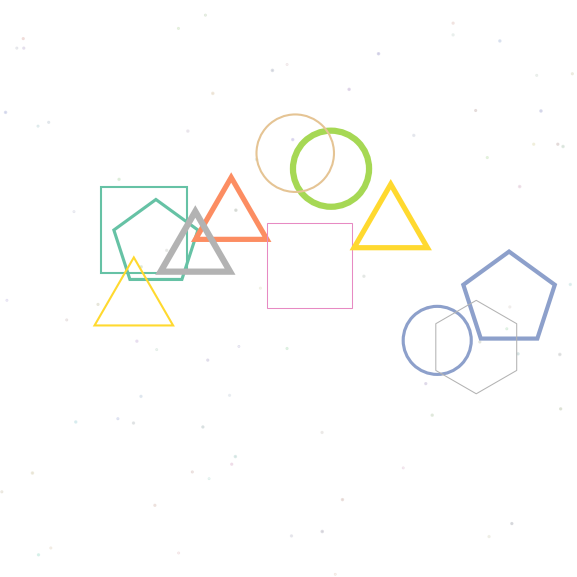[{"shape": "square", "thickness": 1, "radius": 0.37, "center": [0.249, 0.601]}, {"shape": "pentagon", "thickness": 1.5, "radius": 0.38, "center": [0.27, 0.577]}, {"shape": "triangle", "thickness": 2.5, "radius": 0.36, "center": [0.4, 0.62]}, {"shape": "circle", "thickness": 1.5, "radius": 0.29, "center": [0.757, 0.41]}, {"shape": "pentagon", "thickness": 2, "radius": 0.42, "center": [0.881, 0.48]}, {"shape": "square", "thickness": 0.5, "radius": 0.37, "center": [0.536, 0.54]}, {"shape": "circle", "thickness": 3, "radius": 0.33, "center": [0.573, 0.707]}, {"shape": "triangle", "thickness": 1, "radius": 0.39, "center": [0.232, 0.475]}, {"shape": "triangle", "thickness": 2.5, "radius": 0.37, "center": [0.677, 0.607]}, {"shape": "circle", "thickness": 1, "radius": 0.34, "center": [0.511, 0.734]}, {"shape": "hexagon", "thickness": 0.5, "radius": 0.4, "center": [0.825, 0.398]}, {"shape": "triangle", "thickness": 3, "radius": 0.35, "center": [0.338, 0.563]}]